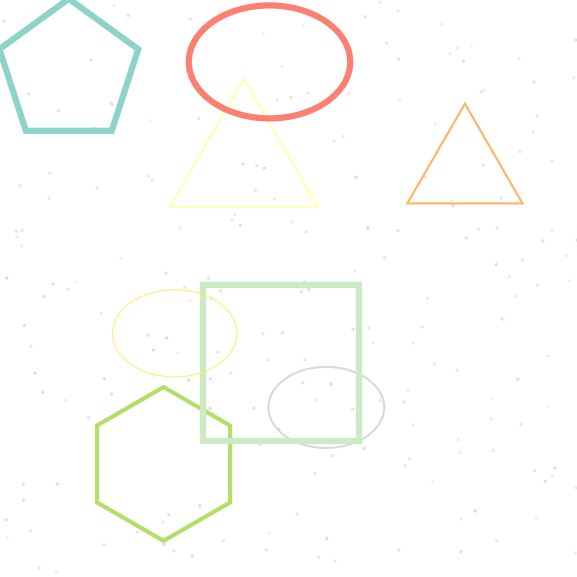[{"shape": "pentagon", "thickness": 3, "radius": 0.63, "center": [0.119, 0.875]}, {"shape": "triangle", "thickness": 1, "radius": 0.74, "center": [0.422, 0.715]}, {"shape": "oval", "thickness": 3, "radius": 0.7, "center": [0.467, 0.892]}, {"shape": "triangle", "thickness": 1, "radius": 0.58, "center": [0.805, 0.704]}, {"shape": "hexagon", "thickness": 2, "radius": 0.67, "center": [0.283, 0.196]}, {"shape": "oval", "thickness": 1, "radius": 0.5, "center": [0.565, 0.294]}, {"shape": "square", "thickness": 3, "radius": 0.67, "center": [0.486, 0.371]}, {"shape": "oval", "thickness": 0.5, "radius": 0.54, "center": [0.303, 0.422]}]